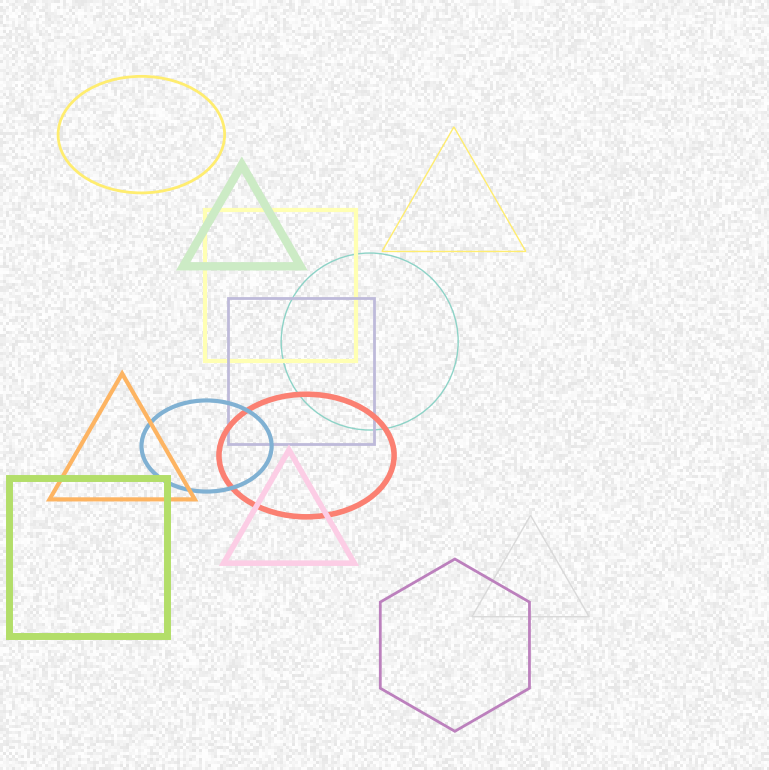[{"shape": "circle", "thickness": 0.5, "radius": 0.57, "center": [0.48, 0.556]}, {"shape": "square", "thickness": 1.5, "radius": 0.49, "center": [0.364, 0.63]}, {"shape": "square", "thickness": 1, "radius": 0.47, "center": [0.391, 0.518]}, {"shape": "oval", "thickness": 2, "radius": 0.57, "center": [0.398, 0.408]}, {"shape": "oval", "thickness": 1.5, "radius": 0.42, "center": [0.268, 0.421]}, {"shape": "triangle", "thickness": 1.5, "radius": 0.54, "center": [0.159, 0.406]}, {"shape": "square", "thickness": 2.5, "radius": 0.51, "center": [0.114, 0.276]}, {"shape": "triangle", "thickness": 2, "radius": 0.49, "center": [0.375, 0.318]}, {"shape": "triangle", "thickness": 0.5, "radius": 0.44, "center": [0.689, 0.243]}, {"shape": "hexagon", "thickness": 1, "radius": 0.56, "center": [0.591, 0.162]}, {"shape": "triangle", "thickness": 3, "radius": 0.44, "center": [0.314, 0.698]}, {"shape": "triangle", "thickness": 0.5, "radius": 0.54, "center": [0.59, 0.727]}, {"shape": "oval", "thickness": 1, "radius": 0.54, "center": [0.184, 0.825]}]